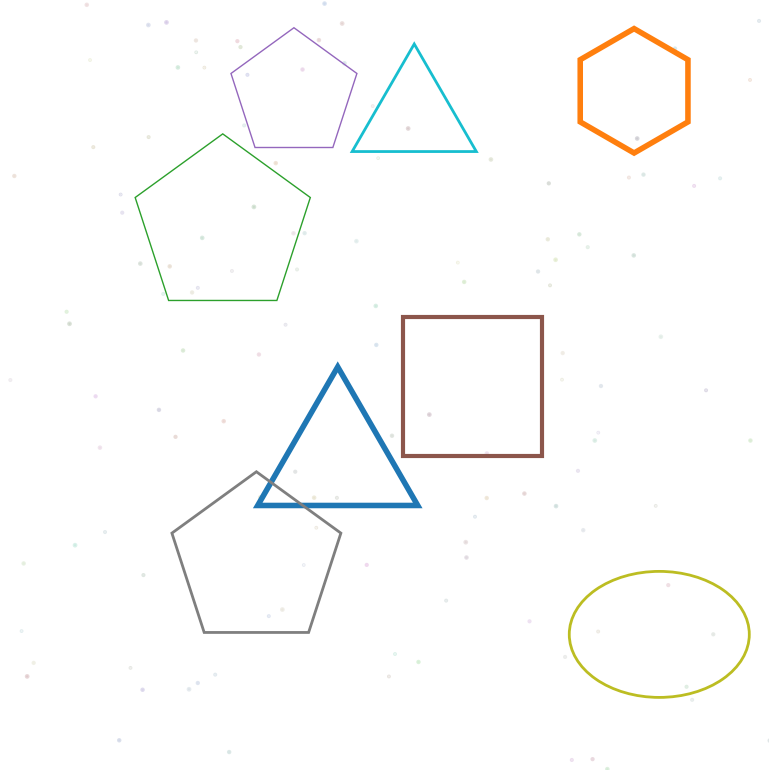[{"shape": "triangle", "thickness": 2, "radius": 0.6, "center": [0.439, 0.404]}, {"shape": "hexagon", "thickness": 2, "radius": 0.4, "center": [0.823, 0.882]}, {"shape": "pentagon", "thickness": 0.5, "radius": 0.6, "center": [0.289, 0.707]}, {"shape": "pentagon", "thickness": 0.5, "radius": 0.43, "center": [0.382, 0.878]}, {"shape": "square", "thickness": 1.5, "radius": 0.45, "center": [0.614, 0.498]}, {"shape": "pentagon", "thickness": 1, "radius": 0.58, "center": [0.333, 0.272]}, {"shape": "oval", "thickness": 1, "radius": 0.58, "center": [0.856, 0.176]}, {"shape": "triangle", "thickness": 1, "radius": 0.47, "center": [0.538, 0.85]}]